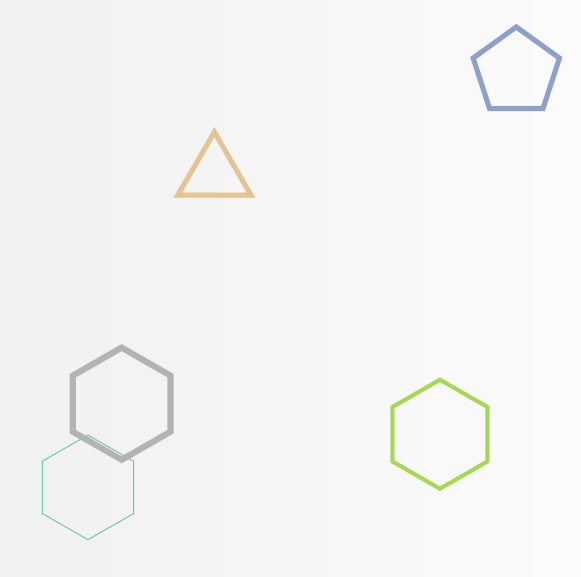[{"shape": "hexagon", "thickness": 0.5, "radius": 0.45, "center": [0.151, 0.155]}, {"shape": "pentagon", "thickness": 2.5, "radius": 0.39, "center": [0.888, 0.874]}, {"shape": "hexagon", "thickness": 2, "radius": 0.47, "center": [0.757, 0.247]}, {"shape": "triangle", "thickness": 2.5, "radius": 0.36, "center": [0.369, 0.698]}, {"shape": "hexagon", "thickness": 3, "radius": 0.49, "center": [0.209, 0.3]}]